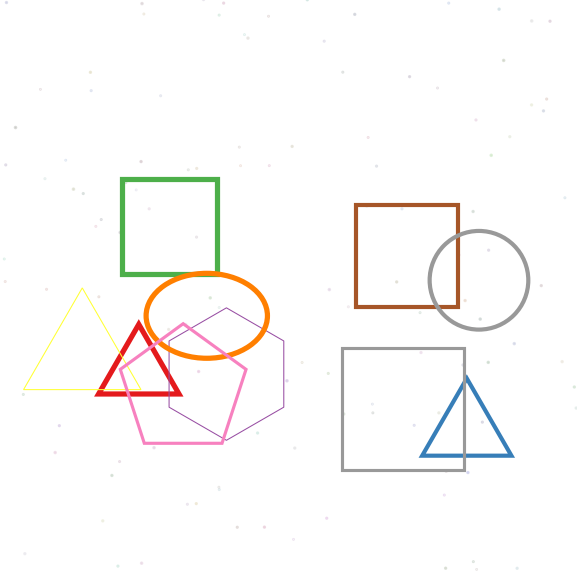[{"shape": "triangle", "thickness": 2.5, "radius": 0.4, "center": [0.24, 0.357]}, {"shape": "triangle", "thickness": 2, "radius": 0.45, "center": [0.808, 0.255]}, {"shape": "square", "thickness": 2.5, "radius": 0.41, "center": [0.293, 0.607]}, {"shape": "hexagon", "thickness": 0.5, "radius": 0.57, "center": [0.392, 0.351]}, {"shape": "oval", "thickness": 2.5, "radius": 0.53, "center": [0.358, 0.452]}, {"shape": "triangle", "thickness": 0.5, "radius": 0.59, "center": [0.142, 0.383]}, {"shape": "square", "thickness": 2, "radius": 0.44, "center": [0.704, 0.555]}, {"shape": "pentagon", "thickness": 1.5, "radius": 0.57, "center": [0.317, 0.324]}, {"shape": "circle", "thickness": 2, "radius": 0.43, "center": [0.829, 0.514]}, {"shape": "square", "thickness": 1.5, "radius": 0.53, "center": [0.697, 0.291]}]